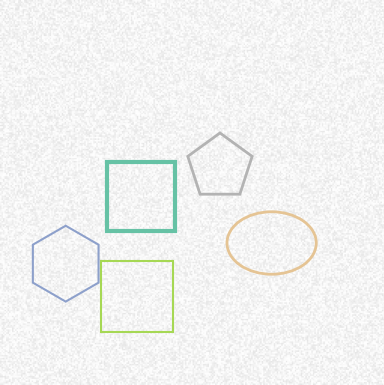[{"shape": "square", "thickness": 3, "radius": 0.44, "center": [0.367, 0.49]}, {"shape": "hexagon", "thickness": 1.5, "radius": 0.49, "center": [0.171, 0.315]}, {"shape": "square", "thickness": 1.5, "radius": 0.46, "center": [0.356, 0.23]}, {"shape": "oval", "thickness": 2, "radius": 0.58, "center": [0.706, 0.369]}, {"shape": "pentagon", "thickness": 2, "radius": 0.44, "center": [0.571, 0.567]}]